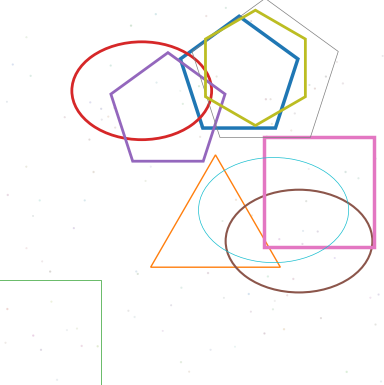[{"shape": "pentagon", "thickness": 2.5, "radius": 0.8, "center": [0.621, 0.797]}, {"shape": "triangle", "thickness": 1, "radius": 0.97, "center": [0.56, 0.403]}, {"shape": "square", "thickness": 0.5, "radius": 0.7, "center": [0.123, 0.132]}, {"shape": "oval", "thickness": 2, "radius": 0.91, "center": [0.368, 0.764]}, {"shape": "pentagon", "thickness": 2, "radius": 0.78, "center": [0.436, 0.707]}, {"shape": "oval", "thickness": 1.5, "radius": 0.95, "center": [0.777, 0.374]}, {"shape": "square", "thickness": 2.5, "radius": 0.71, "center": [0.828, 0.501]}, {"shape": "pentagon", "thickness": 0.5, "radius": 1.0, "center": [0.689, 0.805]}, {"shape": "hexagon", "thickness": 2, "radius": 0.75, "center": [0.663, 0.824]}, {"shape": "oval", "thickness": 0.5, "radius": 0.98, "center": [0.711, 0.454]}]